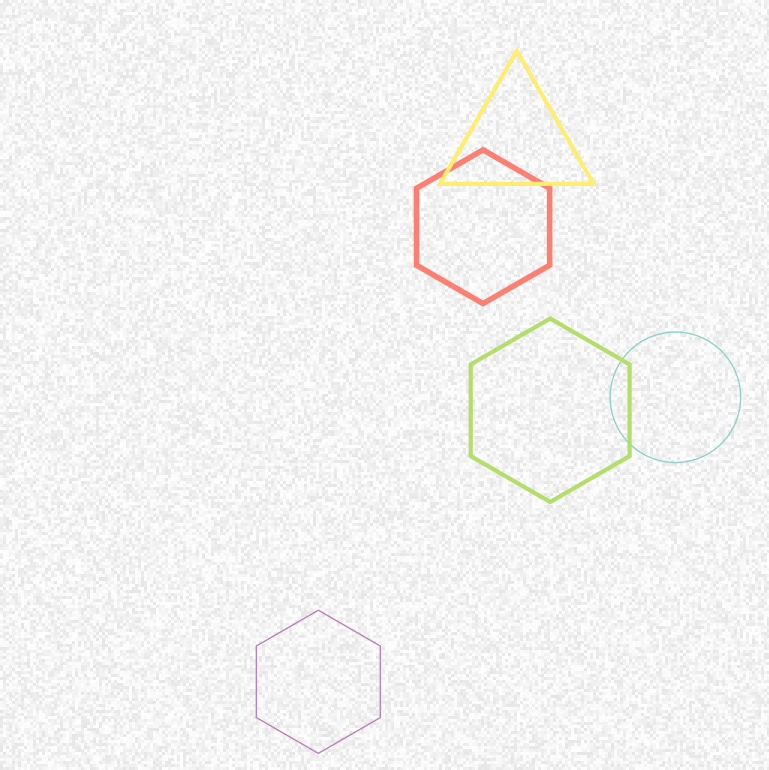[{"shape": "circle", "thickness": 0.5, "radius": 0.42, "center": [0.877, 0.484]}, {"shape": "hexagon", "thickness": 2, "radius": 0.5, "center": [0.627, 0.706]}, {"shape": "hexagon", "thickness": 1.5, "radius": 0.6, "center": [0.715, 0.467]}, {"shape": "hexagon", "thickness": 0.5, "radius": 0.46, "center": [0.413, 0.115]}, {"shape": "triangle", "thickness": 1.5, "radius": 0.58, "center": [0.671, 0.819]}]